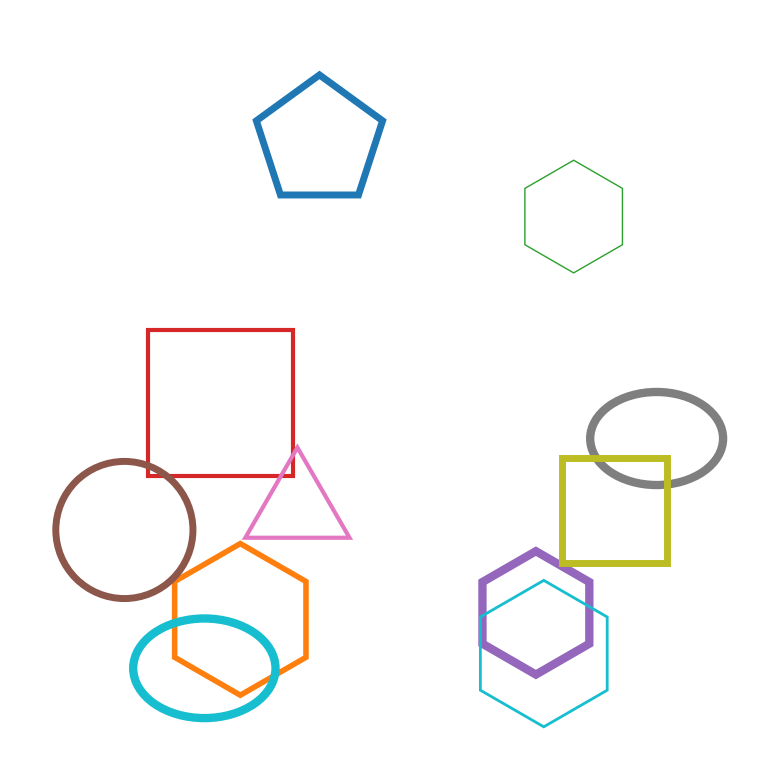[{"shape": "pentagon", "thickness": 2.5, "radius": 0.43, "center": [0.415, 0.817]}, {"shape": "hexagon", "thickness": 2, "radius": 0.49, "center": [0.312, 0.196]}, {"shape": "hexagon", "thickness": 0.5, "radius": 0.37, "center": [0.745, 0.719]}, {"shape": "square", "thickness": 1.5, "radius": 0.47, "center": [0.287, 0.477]}, {"shape": "hexagon", "thickness": 3, "radius": 0.4, "center": [0.696, 0.204]}, {"shape": "circle", "thickness": 2.5, "radius": 0.45, "center": [0.162, 0.312]}, {"shape": "triangle", "thickness": 1.5, "radius": 0.39, "center": [0.386, 0.341]}, {"shape": "oval", "thickness": 3, "radius": 0.43, "center": [0.853, 0.431]}, {"shape": "square", "thickness": 2.5, "radius": 0.34, "center": [0.798, 0.337]}, {"shape": "hexagon", "thickness": 1, "radius": 0.48, "center": [0.706, 0.151]}, {"shape": "oval", "thickness": 3, "radius": 0.46, "center": [0.265, 0.132]}]